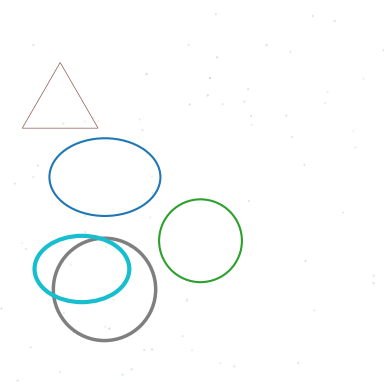[{"shape": "oval", "thickness": 1.5, "radius": 0.72, "center": [0.273, 0.54]}, {"shape": "circle", "thickness": 1.5, "radius": 0.54, "center": [0.521, 0.375]}, {"shape": "triangle", "thickness": 0.5, "radius": 0.57, "center": [0.156, 0.724]}, {"shape": "circle", "thickness": 2.5, "radius": 0.66, "center": [0.271, 0.248]}, {"shape": "oval", "thickness": 3, "radius": 0.62, "center": [0.213, 0.301]}]